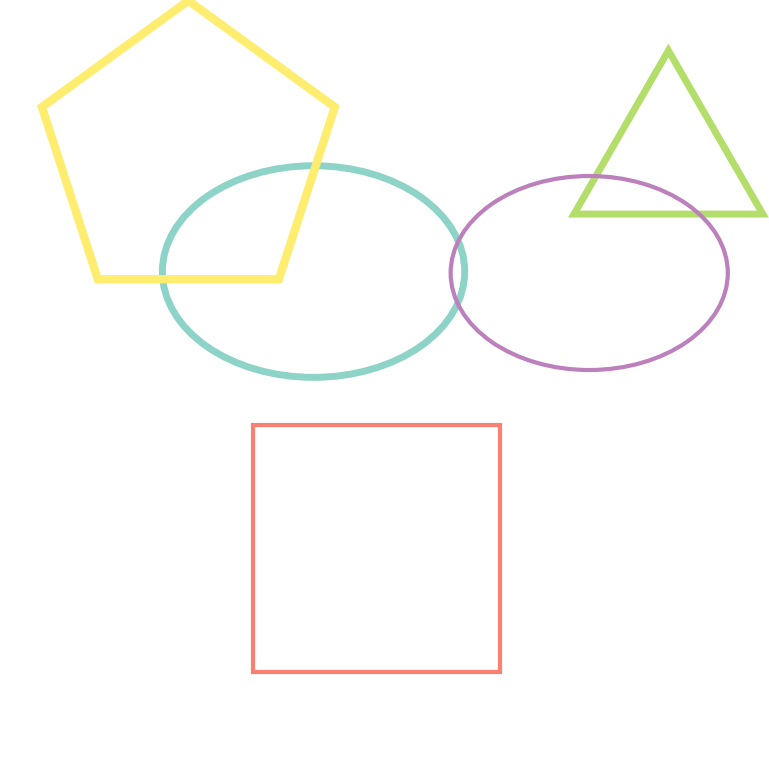[{"shape": "oval", "thickness": 2.5, "radius": 0.98, "center": [0.407, 0.647]}, {"shape": "square", "thickness": 1.5, "radius": 0.8, "center": [0.489, 0.288]}, {"shape": "triangle", "thickness": 2.5, "radius": 0.71, "center": [0.868, 0.793]}, {"shape": "oval", "thickness": 1.5, "radius": 0.9, "center": [0.765, 0.645]}, {"shape": "pentagon", "thickness": 3, "radius": 1.0, "center": [0.245, 0.799]}]